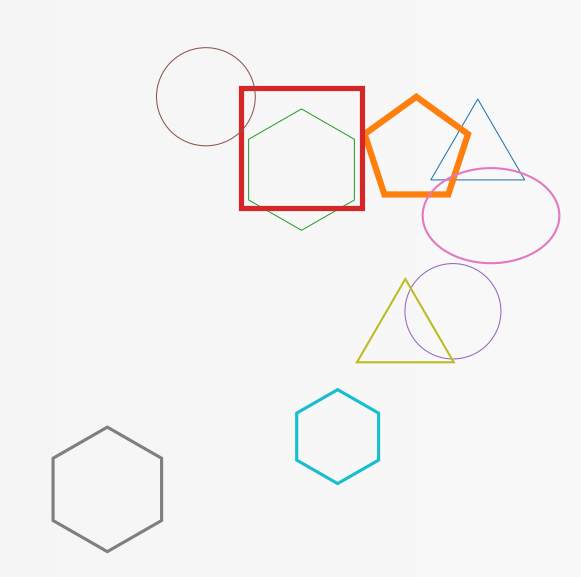[{"shape": "triangle", "thickness": 0.5, "radius": 0.47, "center": [0.822, 0.734]}, {"shape": "pentagon", "thickness": 3, "radius": 0.47, "center": [0.716, 0.738]}, {"shape": "hexagon", "thickness": 0.5, "radius": 0.53, "center": [0.519, 0.705]}, {"shape": "square", "thickness": 2.5, "radius": 0.52, "center": [0.519, 0.743]}, {"shape": "circle", "thickness": 0.5, "radius": 0.41, "center": [0.779, 0.46]}, {"shape": "circle", "thickness": 0.5, "radius": 0.42, "center": [0.354, 0.832]}, {"shape": "oval", "thickness": 1, "radius": 0.59, "center": [0.845, 0.626]}, {"shape": "hexagon", "thickness": 1.5, "radius": 0.54, "center": [0.185, 0.152]}, {"shape": "triangle", "thickness": 1, "radius": 0.48, "center": [0.697, 0.42]}, {"shape": "hexagon", "thickness": 1.5, "radius": 0.41, "center": [0.581, 0.243]}]